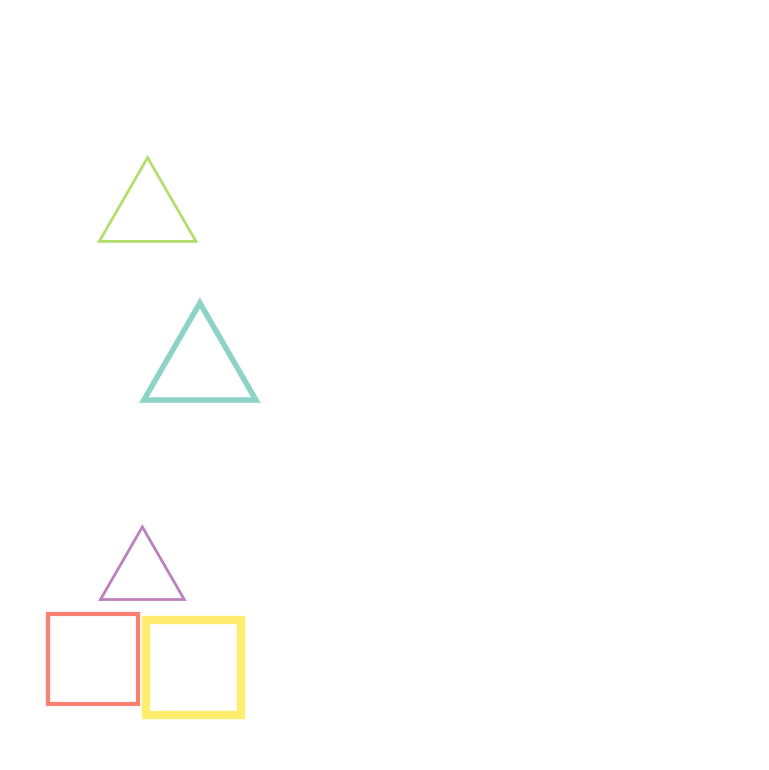[{"shape": "triangle", "thickness": 2, "radius": 0.42, "center": [0.26, 0.522]}, {"shape": "square", "thickness": 1.5, "radius": 0.29, "center": [0.121, 0.144]}, {"shape": "triangle", "thickness": 1, "radius": 0.36, "center": [0.192, 0.723]}, {"shape": "triangle", "thickness": 1, "radius": 0.31, "center": [0.185, 0.253]}, {"shape": "square", "thickness": 3, "radius": 0.31, "center": [0.251, 0.133]}]